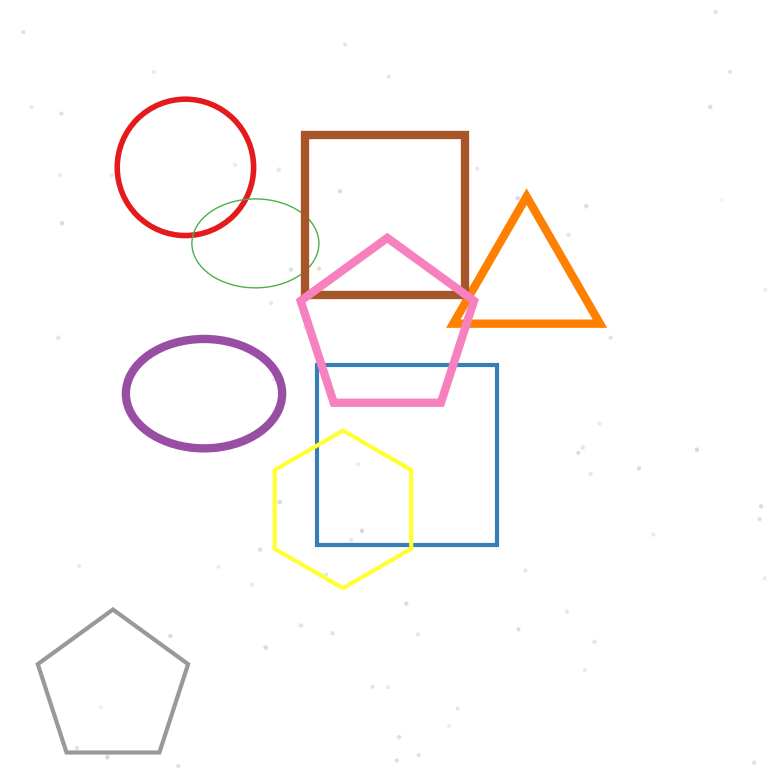[{"shape": "circle", "thickness": 2, "radius": 0.44, "center": [0.241, 0.783]}, {"shape": "square", "thickness": 1.5, "radius": 0.58, "center": [0.528, 0.409]}, {"shape": "oval", "thickness": 0.5, "radius": 0.41, "center": [0.332, 0.684]}, {"shape": "oval", "thickness": 3, "radius": 0.51, "center": [0.265, 0.489]}, {"shape": "triangle", "thickness": 3, "radius": 0.55, "center": [0.684, 0.635]}, {"shape": "hexagon", "thickness": 1.5, "radius": 0.51, "center": [0.445, 0.338]}, {"shape": "square", "thickness": 3, "radius": 0.52, "center": [0.5, 0.721]}, {"shape": "pentagon", "thickness": 3, "radius": 0.59, "center": [0.503, 0.573]}, {"shape": "pentagon", "thickness": 1.5, "radius": 0.51, "center": [0.147, 0.106]}]